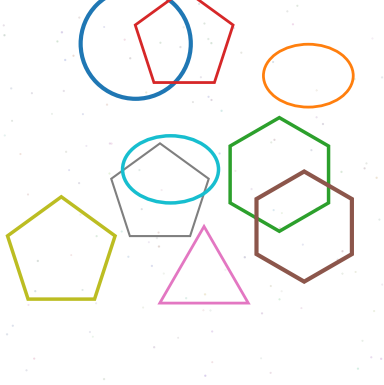[{"shape": "circle", "thickness": 3, "radius": 0.72, "center": [0.353, 0.886]}, {"shape": "oval", "thickness": 2, "radius": 0.58, "center": [0.801, 0.803]}, {"shape": "hexagon", "thickness": 2.5, "radius": 0.74, "center": [0.726, 0.547]}, {"shape": "pentagon", "thickness": 2, "radius": 0.67, "center": [0.478, 0.894]}, {"shape": "hexagon", "thickness": 3, "radius": 0.72, "center": [0.79, 0.412]}, {"shape": "triangle", "thickness": 2, "radius": 0.66, "center": [0.53, 0.279]}, {"shape": "pentagon", "thickness": 1.5, "radius": 0.67, "center": [0.416, 0.495]}, {"shape": "pentagon", "thickness": 2.5, "radius": 0.73, "center": [0.159, 0.342]}, {"shape": "oval", "thickness": 2.5, "radius": 0.62, "center": [0.443, 0.56]}]